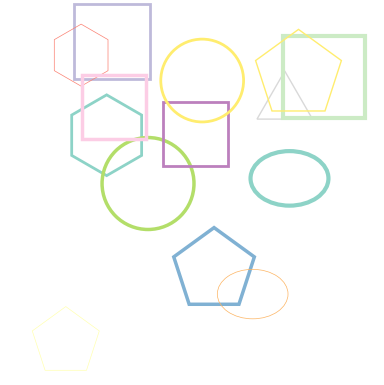[{"shape": "hexagon", "thickness": 2, "radius": 0.52, "center": [0.277, 0.649]}, {"shape": "oval", "thickness": 3, "radius": 0.51, "center": [0.752, 0.537]}, {"shape": "pentagon", "thickness": 0.5, "radius": 0.46, "center": [0.171, 0.112]}, {"shape": "square", "thickness": 2, "radius": 0.49, "center": [0.291, 0.892]}, {"shape": "hexagon", "thickness": 0.5, "radius": 0.4, "center": [0.211, 0.857]}, {"shape": "pentagon", "thickness": 2.5, "radius": 0.55, "center": [0.556, 0.299]}, {"shape": "oval", "thickness": 0.5, "radius": 0.46, "center": [0.656, 0.236]}, {"shape": "circle", "thickness": 2.5, "radius": 0.6, "center": [0.384, 0.523]}, {"shape": "square", "thickness": 2.5, "radius": 0.42, "center": [0.296, 0.721]}, {"shape": "triangle", "thickness": 1, "radius": 0.42, "center": [0.74, 0.732]}, {"shape": "square", "thickness": 2, "radius": 0.42, "center": [0.508, 0.652]}, {"shape": "square", "thickness": 3, "radius": 0.53, "center": [0.842, 0.801]}, {"shape": "circle", "thickness": 2, "radius": 0.54, "center": [0.525, 0.791]}, {"shape": "pentagon", "thickness": 1, "radius": 0.59, "center": [0.775, 0.807]}]